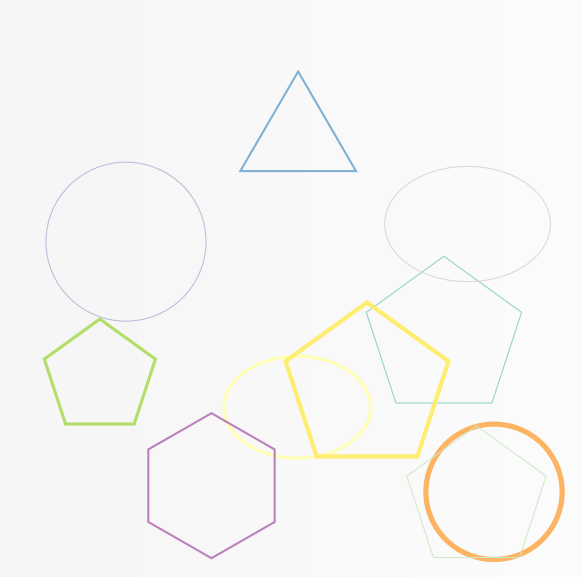[{"shape": "pentagon", "thickness": 0.5, "radius": 0.7, "center": [0.764, 0.415]}, {"shape": "oval", "thickness": 1.5, "radius": 0.63, "center": [0.512, 0.294]}, {"shape": "circle", "thickness": 0.5, "radius": 0.69, "center": [0.217, 0.581]}, {"shape": "triangle", "thickness": 1, "radius": 0.57, "center": [0.513, 0.76]}, {"shape": "circle", "thickness": 2.5, "radius": 0.59, "center": [0.85, 0.148]}, {"shape": "pentagon", "thickness": 1.5, "radius": 0.5, "center": [0.172, 0.346]}, {"shape": "oval", "thickness": 0.5, "radius": 0.71, "center": [0.804, 0.611]}, {"shape": "hexagon", "thickness": 1, "radius": 0.63, "center": [0.364, 0.158]}, {"shape": "pentagon", "thickness": 0.5, "radius": 0.63, "center": [0.82, 0.136]}, {"shape": "pentagon", "thickness": 2, "radius": 0.74, "center": [0.631, 0.328]}]